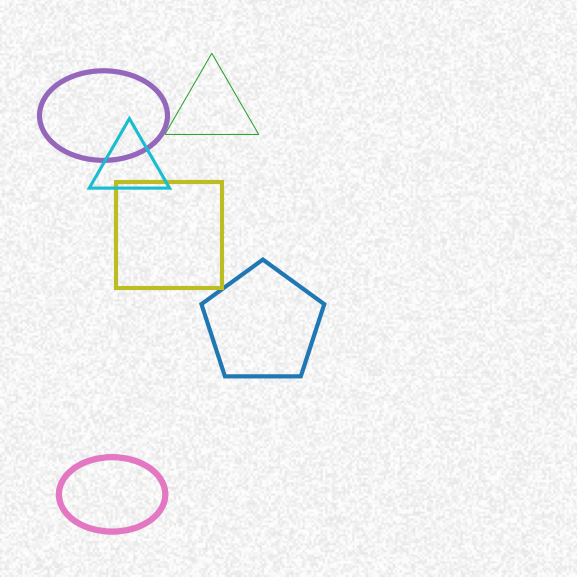[{"shape": "pentagon", "thickness": 2, "radius": 0.56, "center": [0.455, 0.438]}, {"shape": "triangle", "thickness": 0.5, "radius": 0.47, "center": [0.367, 0.813]}, {"shape": "oval", "thickness": 2.5, "radius": 0.55, "center": [0.179, 0.799]}, {"shape": "oval", "thickness": 3, "radius": 0.46, "center": [0.194, 0.143]}, {"shape": "square", "thickness": 2, "radius": 0.46, "center": [0.293, 0.592]}, {"shape": "triangle", "thickness": 1.5, "radius": 0.4, "center": [0.224, 0.714]}]